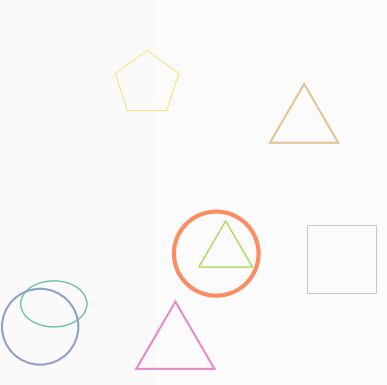[{"shape": "oval", "thickness": 1, "radius": 0.43, "center": [0.139, 0.211]}, {"shape": "circle", "thickness": 3, "radius": 0.55, "center": [0.558, 0.341]}, {"shape": "circle", "thickness": 1.5, "radius": 0.49, "center": [0.104, 0.151]}, {"shape": "triangle", "thickness": 1.5, "radius": 0.58, "center": [0.453, 0.1]}, {"shape": "triangle", "thickness": 1, "radius": 0.4, "center": [0.582, 0.346]}, {"shape": "pentagon", "thickness": 0.5, "radius": 0.43, "center": [0.379, 0.783]}, {"shape": "triangle", "thickness": 1.5, "radius": 0.51, "center": [0.785, 0.68]}, {"shape": "square", "thickness": 0.5, "radius": 0.45, "center": [0.881, 0.328]}]